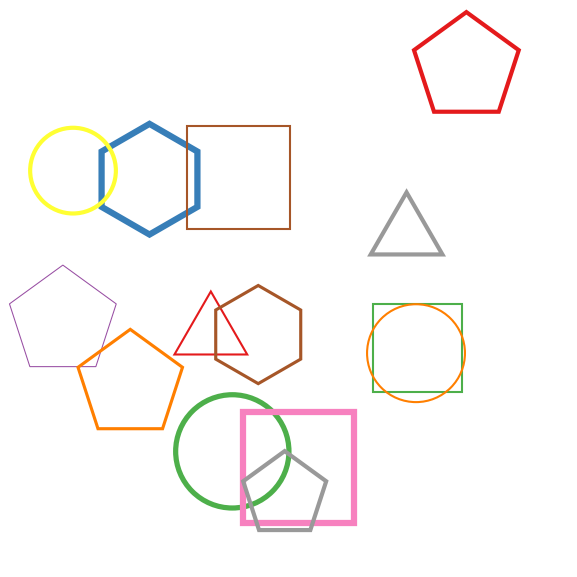[{"shape": "pentagon", "thickness": 2, "radius": 0.48, "center": [0.808, 0.883]}, {"shape": "triangle", "thickness": 1, "radius": 0.36, "center": [0.365, 0.422]}, {"shape": "hexagon", "thickness": 3, "radius": 0.48, "center": [0.259, 0.689]}, {"shape": "square", "thickness": 1, "radius": 0.38, "center": [0.722, 0.396]}, {"shape": "circle", "thickness": 2.5, "radius": 0.49, "center": [0.402, 0.218]}, {"shape": "pentagon", "thickness": 0.5, "radius": 0.49, "center": [0.109, 0.443]}, {"shape": "circle", "thickness": 1, "radius": 0.42, "center": [0.72, 0.388]}, {"shape": "pentagon", "thickness": 1.5, "radius": 0.48, "center": [0.226, 0.334]}, {"shape": "circle", "thickness": 2, "radius": 0.37, "center": [0.126, 0.704]}, {"shape": "square", "thickness": 1, "radius": 0.44, "center": [0.413, 0.692]}, {"shape": "hexagon", "thickness": 1.5, "radius": 0.42, "center": [0.447, 0.42]}, {"shape": "square", "thickness": 3, "radius": 0.48, "center": [0.516, 0.19]}, {"shape": "triangle", "thickness": 2, "radius": 0.36, "center": [0.704, 0.594]}, {"shape": "pentagon", "thickness": 2, "radius": 0.38, "center": [0.493, 0.142]}]